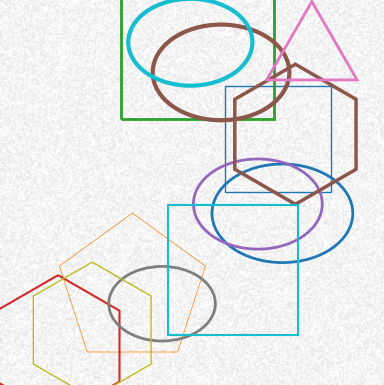[{"shape": "oval", "thickness": 2, "radius": 0.91, "center": [0.733, 0.446]}, {"shape": "square", "thickness": 1, "radius": 0.69, "center": [0.722, 0.638]}, {"shape": "pentagon", "thickness": 0.5, "radius": 1.0, "center": [0.344, 0.247]}, {"shape": "square", "thickness": 2, "radius": 0.99, "center": [0.513, 0.89]}, {"shape": "hexagon", "thickness": 1.5, "radius": 0.92, "center": [0.151, 0.101]}, {"shape": "oval", "thickness": 2, "radius": 0.84, "center": [0.67, 0.47]}, {"shape": "oval", "thickness": 3, "radius": 0.89, "center": [0.574, 0.812]}, {"shape": "hexagon", "thickness": 2.5, "radius": 0.91, "center": [0.767, 0.651]}, {"shape": "triangle", "thickness": 2, "radius": 0.68, "center": [0.81, 0.86]}, {"shape": "oval", "thickness": 2, "radius": 0.69, "center": [0.421, 0.211]}, {"shape": "hexagon", "thickness": 1, "radius": 0.88, "center": [0.239, 0.143]}, {"shape": "oval", "thickness": 3, "radius": 0.81, "center": [0.494, 0.89]}, {"shape": "square", "thickness": 1.5, "radius": 0.84, "center": [0.605, 0.298]}]